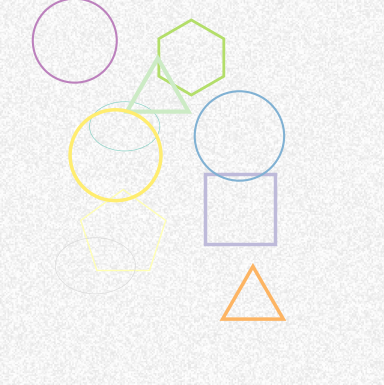[{"shape": "oval", "thickness": 0.5, "radius": 0.46, "center": [0.324, 0.672]}, {"shape": "pentagon", "thickness": 1, "radius": 0.58, "center": [0.32, 0.391]}, {"shape": "square", "thickness": 2.5, "radius": 0.45, "center": [0.624, 0.456]}, {"shape": "circle", "thickness": 1.5, "radius": 0.58, "center": [0.622, 0.647]}, {"shape": "triangle", "thickness": 2.5, "radius": 0.46, "center": [0.657, 0.217]}, {"shape": "hexagon", "thickness": 2, "radius": 0.49, "center": [0.497, 0.851]}, {"shape": "oval", "thickness": 0.5, "radius": 0.52, "center": [0.248, 0.31]}, {"shape": "circle", "thickness": 1.5, "radius": 0.55, "center": [0.194, 0.894]}, {"shape": "triangle", "thickness": 3, "radius": 0.46, "center": [0.41, 0.756]}, {"shape": "circle", "thickness": 2.5, "radius": 0.59, "center": [0.3, 0.597]}]